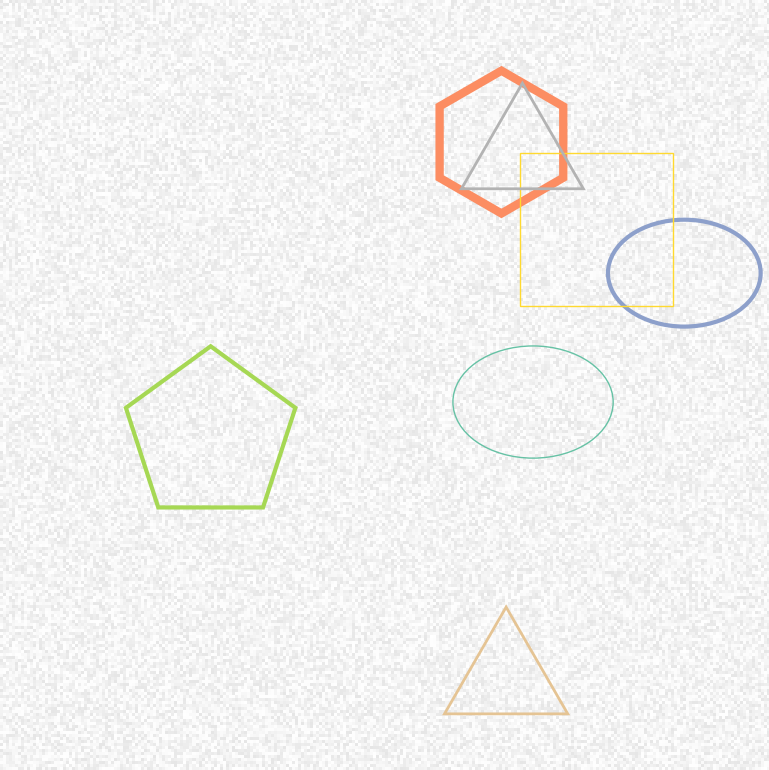[{"shape": "oval", "thickness": 0.5, "radius": 0.52, "center": [0.692, 0.478]}, {"shape": "hexagon", "thickness": 3, "radius": 0.46, "center": [0.651, 0.815]}, {"shape": "oval", "thickness": 1.5, "radius": 0.5, "center": [0.889, 0.645]}, {"shape": "pentagon", "thickness": 1.5, "radius": 0.58, "center": [0.274, 0.435]}, {"shape": "square", "thickness": 0.5, "radius": 0.5, "center": [0.775, 0.702]}, {"shape": "triangle", "thickness": 1, "radius": 0.46, "center": [0.657, 0.119]}, {"shape": "triangle", "thickness": 1, "radius": 0.46, "center": [0.678, 0.801]}]